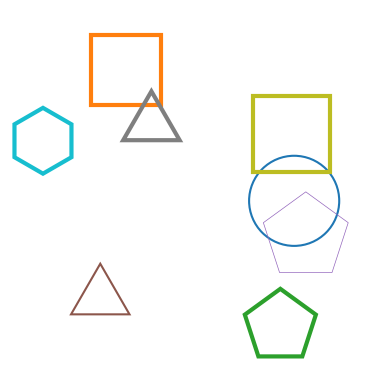[{"shape": "circle", "thickness": 1.5, "radius": 0.59, "center": [0.764, 0.478]}, {"shape": "square", "thickness": 3, "radius": 0.45, "center": [0.327, 0.818]}, {"shape": "pentagon", "thickness": 3, "radius": 0.49, "center": [0.728, 0.153]}, {"shape": "pentagon", "thickness": 0.5, "radius": 0.58, "center": [0.794, 0.386]}, {"shape": "triangle", "thickness": 1.5, "radius": 0.44, "center": [0.26, 0.227]}, {"shape": "triangle", "thickness": 3, "radius": 0.42, "center": [0.393, 0.678]}, {"shape": "square", "thickness": 3, "radius": 0.5, "center": [0.758, 0.652]}, {"shape": "hexagon", "thickness": 3, "radius": 0.43, "center": [0.112, 0.634]}]